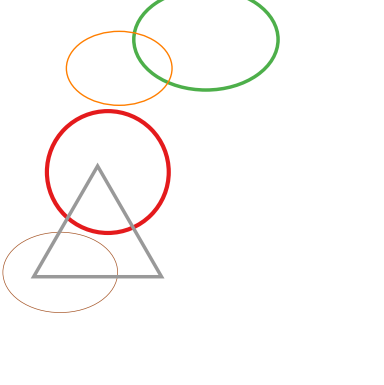[{"shape": "circle", "thickness": 3, "radius": 0.79, "center": [0.28, 0.553]}, {"shape": "oval", "thickness": 2.5, "radius": 0.94, "center": [0.535, 0.897]}, {"shape": "oval", "thickness": 1, "radius": 0.69, "center": [0.31, 0.823]}, {"shape": "oval", "thickness": 0.5, "radius": 0.75, "center": [0.157, 0.292]}, {"shape": "triangle", "thickness": 2.5, "radius": 0.96, "center": [0.253, 0.377]}]